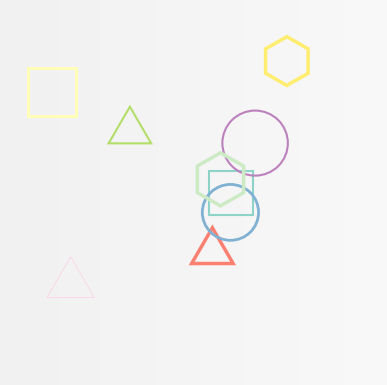[{"shape": "square", "thickness": 1.5, "radius": 0.29, "center": [0.596, 0.499]}, {"shape": "square", "thickness": 2, "radius": 0.31, "center": [0.135, 0.762]}, {"shape": "triangle", "thickness": 2.5, "radius": 0.31, "center": [0.548, 0.346]}, {"shape": "circle", "thickness": 2, "radius": 0.36, "center": [0.595, 0.448]}, {"shape": "triangle", "thickness": 1.5, "radius": 0.32, "center": [0.335, 0.659]}, {"shape": "triangle", "thickness": 0.5, "radius": 0.35, "center": [0.182, 0.263]}, {"shape": "circle", "thickness": 1.5, "radius": 0.42, "center": [0.658, 0.628]}, {"shape": "hexagon", "thickness": 2.5, "radius": 0.34, "center": [0.569, 0.534]}, {"shape": "hexagon", "thickness": 2.5, "radius": 0.32, "center": [0.74, 0.841]}]